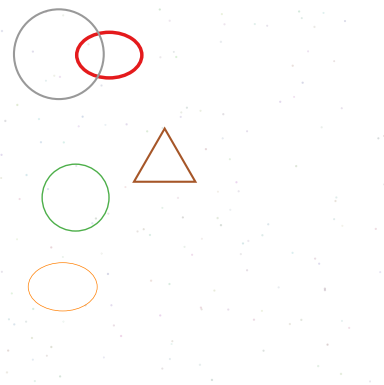[{"shape": "oval", "thickness": 2.5, "radius": 0.42, "center": [0.284, 0.857]}, {"shape": "circle", "thickness": 1, "radius": 0.43, "center": [0.196, 0.487]}, {"shape": "oval", "thickness": 0.5, "radius": 0.45, "center": [0.163, 0.255]}, {"shape": "triangle", "thickness": 1.5, "radius": 0.46, "center": [0.428, 0.574]}, {"shape": "circle", "thickness": 1.5, "radius": 0.58, "center": [0.153, 0.859]}]